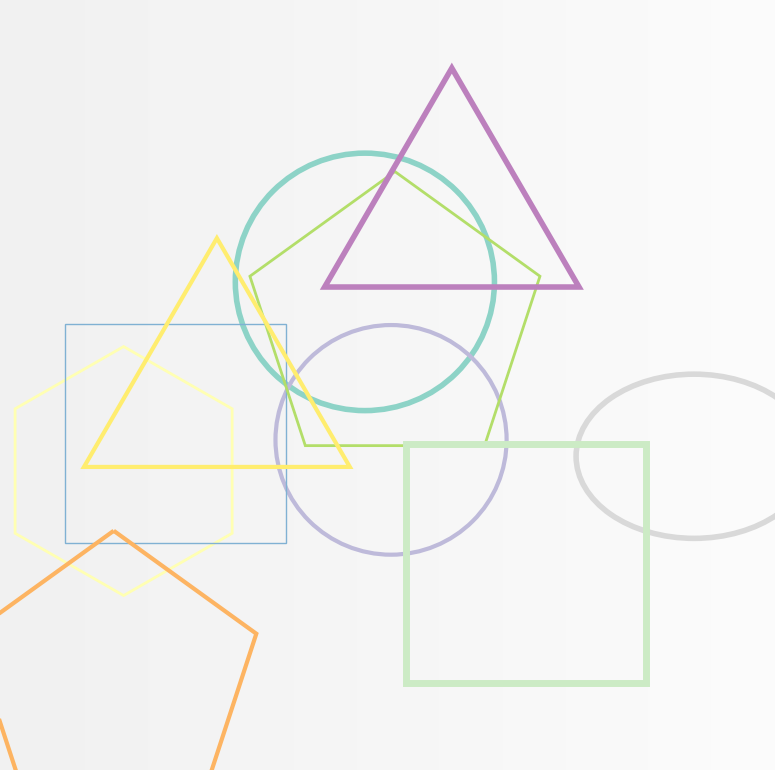[{"shape": "circle", "thickness": 2, "radius": 0.84, "center": [0.471, 0.634]}, {"shape": "hexagon", "thickness": 1, "radius": 0.81, "center": [0.159, 0.388]}, {"shape": "circle", "thickness": 1.5, "radius": 0.75, "center": [0.505, 0.429]}, {"shape": "square", "thickness": 0.5, "radius": 0.71, "center": [0.226, 0.437]}, {"shape": "pentagon", "thickness": 1.5, "radius": 0.97, "center": [0.147, 0.117]}, {"shape": "pentagon", "thickness": 1, "radius": 0.98, "center": [0.51, 0.58]}, {"shape": "oval", "thickness": 2, "radius": 0.76, "center": [0.896, 0.407]}, {"shape": "triangle", "thickness": 2, "radius": 0.95, "center": [0.583, 0.722]}, {"shape": "square", "thickness": 2.5, "radius": 0.77, "center": [0.679, 0.268]}, {"shape": "triangle", "thickness": 1.5, "radius": 0.99, "center": [0.28, 0.493]}]